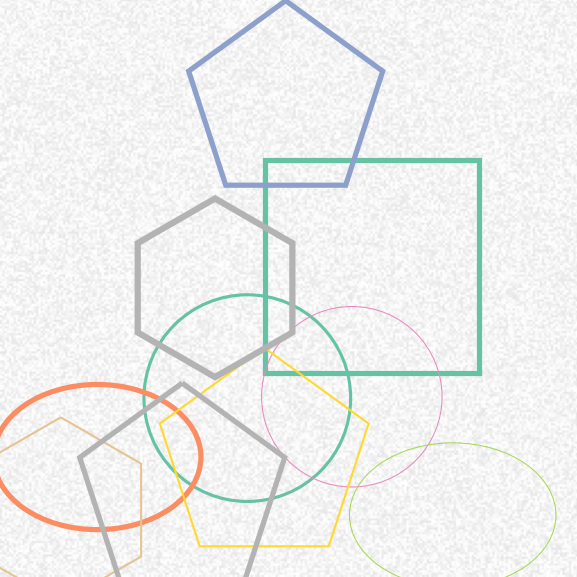[{"shape": "square", "thickness": 2.5, "radius": 0.92, "center": [0.644, 0.538]}, {"shape": "circle", "thickness": 1.5, "radius": 0.89, "center": [0.428, 0.31]}, {"shape": "oval", "thickness": 2.5, "radius": 0.9, "center": [0.168, 0.208]}, {"shape": "pentagon", "thickness": 2.5, "radius": 0.88, "center": [0.495, 0.821]}, {"shape": "circle", "thickness": 0.5, "radius": 0.78, "center": [0.609, 0.312]}, {"shape": "oval", "thickness": 0.5, "radius": 0.89, "center": [0.784, 0.107]}, {"shape": "pentagon", "thickness": 1, "radius": 0.95, "center": [0.458, 0.207]}, {"shape": "hexagon", "thickness": 1, "radius": 0.8, "center": [0.105, 0.116]}, {"shape": "hexagon", "thickness": 3, "radius": 0.77, "center": [0.372, 0.501]}, {"shape": "pentagon", "thickness": 2.5, "radius": 0.93, "center": [0.316, 0.149]}]